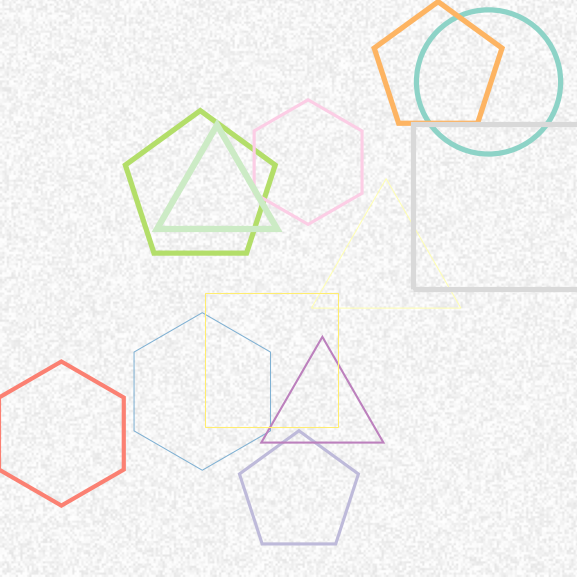[{"shape": "circle", "thickness": 2.5, "radius": 0.62, "center": [0.846, 0.857]}, {"shape": "triangle", "thickness": 0.5, "radius": 0.75, "center": [0.669, 0.54]}, {"shape": "pentagon", "thickness": 1.5, "radius": 0.54, "center": [0.518, 0.145]}, {"shape": "hexagon", "thickness": 2, "radius": 0.62, "center": [0.106, 0.248]}, {"shape": "hexagon", "thickness": 0.5, "radius": 0.68, "center": [0.35, 0.321]}, {"shape": "pentagon", "thickness": 2.5, "radius": 0.58, "center": [0.759, 0.88]}, {"shape": "pentagon", "thickness": 2.5, "radius": 0.68, "center": [0.347, 0.671]}, {"shape": "hexagon", "thickness": 1.5, "radius": 0.54, "center": [0.533, 0.718]}, {"shape": "square", "thickness": 2.5, "radius": 0.72, "center": [0.858, 0.641]}, {"shape": "triangle", "thickness": 1, "radius": 0.61, "center": [0.558, 0.294]}, {"shape": "triangle", "thickness": 3, "radius": 0.6, "center": [0.376, 0.663]}, {"shape": "square", "thickness": 0.5, "radius": 0.58, "center": [0.47, 0.376]}]